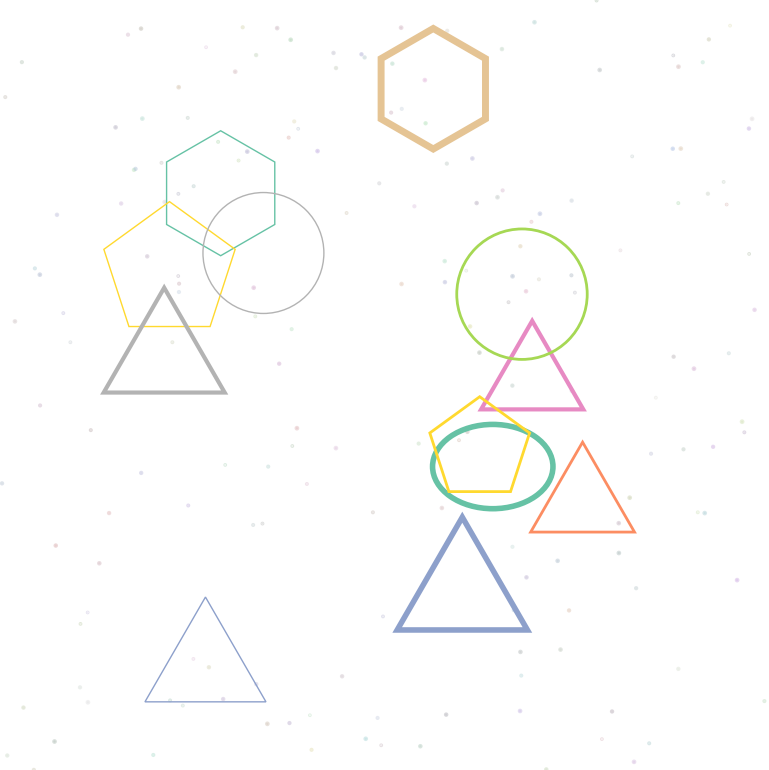[{"shape": "hexagon", "thickness": 0.5, "radius": 0.41, "center": [0.287, 0.749]}, {"shape": "oval", "thickness": 2, "radius": 0.39, "center": [0.64, 0.394]}, {"shape": "triangle", "thickness": 1, "radius": 0.39, "center": [0.757, 0.348]}, {"shape": "triangle", "thickness": 2, "radius": 0.49, "center": [0.6, 0.231]}, {"shape": "triangle", "thickness": 0.5, "radius": 0.45, "center": [0.267, 0.134]}, {"shape": "triangle", "thickness": 1.5, "radius": 0.38, "center": [0.691, 0.507]}, {"shape": "circle", "thickness": 1, "radius": 0.42, "center": [0.678, 0.618]}, {"shape": "pentagon", "thickness": 1, "radius": 0.34, "center": [0.623, 0.417]}, {"shape": "pentagon", "thickness": 0.5, "radius": 0.45, "center": [0.22, 0.648]}, {"shape": "hexagon", "thickness": 2.5, "radius": 0.39, "center": [0.563, 0.885]}, {"shape": "circle", "thickness": 0.5, "radius": 0.39, "center": [0.342, 0.671]}, {"shape": "triangle", "thickness": 1.5, "radius": 0.45, "center": [0.213, 0.536]}]